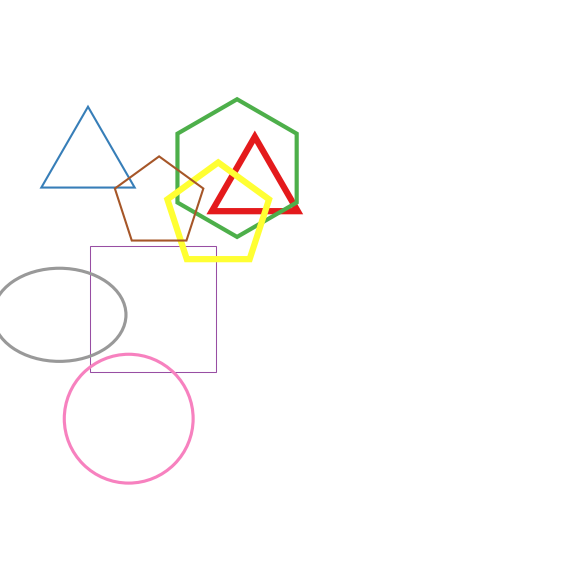[{"shape": "triangle", "thickness": 3, "radius": 0.43, "center": [0.441, 0.676]}, {"shape": "triangle", "thickness": 1, "radius": 0.47, "center": [0.152, 0.721]}, {"shape": "hexagon", "thickness": 2, "radius": 0.6, "center": [0.411, 0.708]}, {"shape": "square", "thickness": 0.5, "radius": 0.55, "center": [0.264, 0.464]}, {"shape": "pentagon", "thickness": 3, "radius": 0.46, "center": [0.378, 0.625]}, {"shape": "pentagon", "thickness": 1, "radius": 0.4, "center": [0.276, 0.648]}, {"shape": "circle", "thickness": 1.5, "radius": 0.56, "center": [0.223, 0.274]}, {"shape": "oval", "thickness": 1.5, "radius": 0.58, "center": [0.103, 0.454]}]